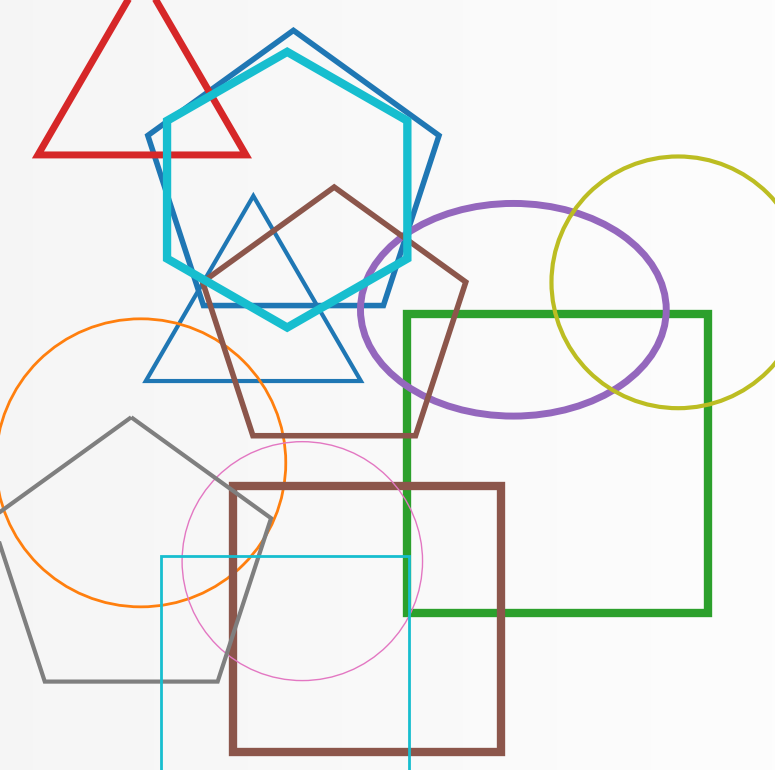[{"shape": "triangle", "thickness": 1.5, "radius": 0.8, "center": [0.327, 0.585]}, {"shape": "pentagon", "thickness": 2, "radius": 0.99, "center": [0.379, 0.763]}, {"shape": "circle", "thickness": 1, "radius": 0.94, "center": [0.182, 0.399]}, {"shape": "square", "thickness": 3, "radius": 0.97, "center": [0.72, 0.399]}, {"shape": "triangle", "thickness": 2.5, "radius": 0.77, "center": [0.183, 0.876]}, {"shape": "oval", "thickness": 2.5, "radius": 0.99, "center": [0.662, 0.598]}, {"shape": "square", "thickness": 3, "radius": 0.87, "center": [0.474, 0.196]}, {"shape": "pentagon", "thickness": 2, "radius": 0.89, "center": [0.431, 0.579]}, {"shape": "circle", "thickness": 0.5, "radius": 0.78, "center": [0.39, 0.271]}, {"shape": "pentagon", "thickness": 1.5, "radius": 0.95, "center": [0.169, 0.268]}, {"shape": "circle", "thickness": 1.5, "radius": 0.82, "center": [0.875, 0.633]}, {"shape": "square", "thickness": 1, "radius": 0.8, "center": [0.368, 0.118]}, {"shape": "hexagon", "thickness": 3, "radius": 0.9, "center": [0.371, 0.754]}]